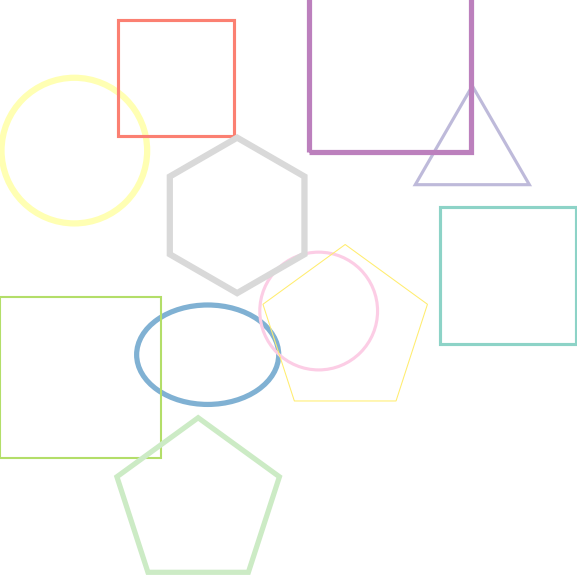[{"shape": "square", "thickness": 1.5, "radius": 0.59, "center": [0.879, 0.522]}, {"shape": "circle", "thickness": 3, "radius": 0.63, "center": [0.129, 0.738]}, {"shape": "triangle", "thickness": 1.5, "radius": 0.57, "center": [0.818, 0.736]}, {"shape": "square", "thickness": 1.5, "radius": 0.5, "center": [0.305, 0.864]}, {"shape": "oval", "thickness": 2.5, "radius": 0.61, "center": [0.36, 0.385]}, {"shape": "square", "thickness": 1, "radius": 0.69, "center": [0.139, 0.346]}, {"shape": "circle", "thickness": 1.5, "radius": 0.51, "center": [0.552, 0.461]}, {"shape": "hexagon", "thickness": 3, "radius": 0.67, "center": [0.411, 0.626]}, {"shape": "square", "thickness": 2.5, "radius": 0.7, "center": [0.675, 0.875]}, {"shape": "pentagon", "thickness": 2.5, "radius": 0.74, "center": [0.343, 0.128]}, {"shape": "pentagon", "thickness": 0.5, "radius": 0.75, "center": [0.598, 0.426]}]